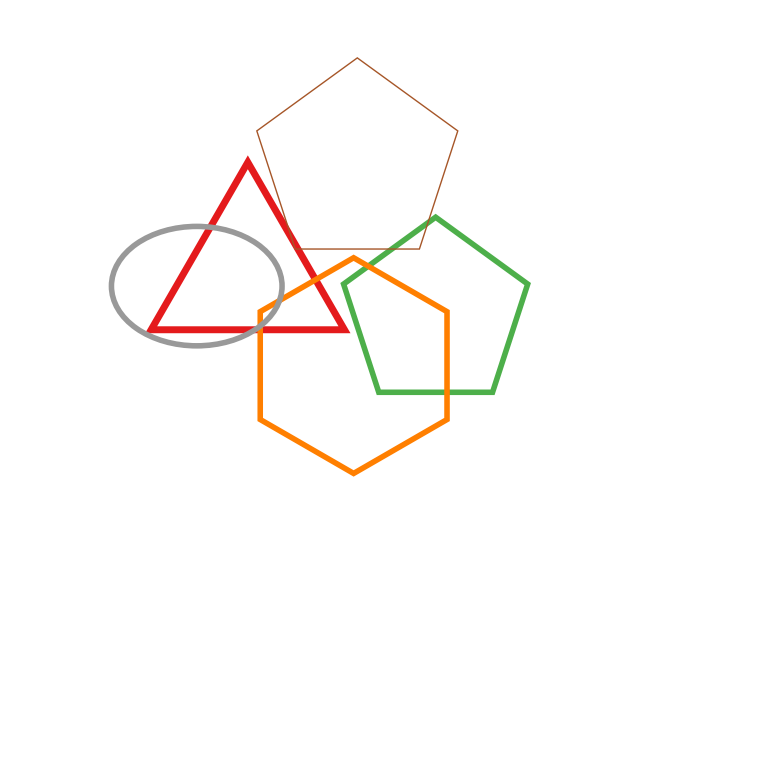[{"shape": "triangle", "thickness": 2.5, "radius": 0.72, "center": [0.322, 0.644]}, {"shape": "pentagon", "thickness": 2, "radius": 0.63, "center": [0.566, 0.592]}, {"shape": "hexagon", "thickness": 2, "radius": 0.7, "center": [0.459, 0.525]}, {"shape": "pentagon", "thickness": 0.5, "radius": 0.69, "center": [0.464, 0.788]}, {"shape": "oval", "thickness": 2, "radius": 0.55, "center": [0.256, 0.628]}]